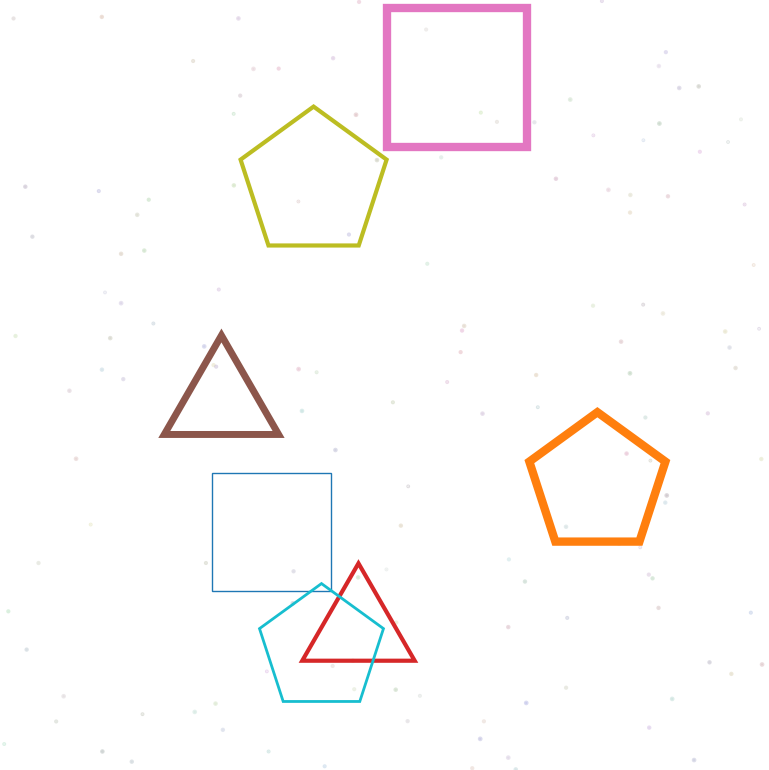[{"shape": "square", "thickness": 0.5, "radius": 0.39, "center": [0.353, 0.309]}, {"shape": "pentagon", "thickness": 3, "radius": 0.46, "center": [0.776, 0.372]}, {"shape": "triangle", "thickness": 1.5, "radius": 0.42, "center": [0.466, 0.184]}, {"shape": "triangle", "thickness": 2.5, "radius": 0.43, "center": [0.288, 0.479]}, {"shape": "square", "thickness": 3, "radius": 0.45, "center": [0.593, 0.899]}, {"shape": "pentagon", "thickness": 1.5, "radius": 0.5, "center": [0.407, 0.762]}, {"shape": "pentagon", "thickness": 1, "radius": 0.42, "center": [0.418, 0.157]}]